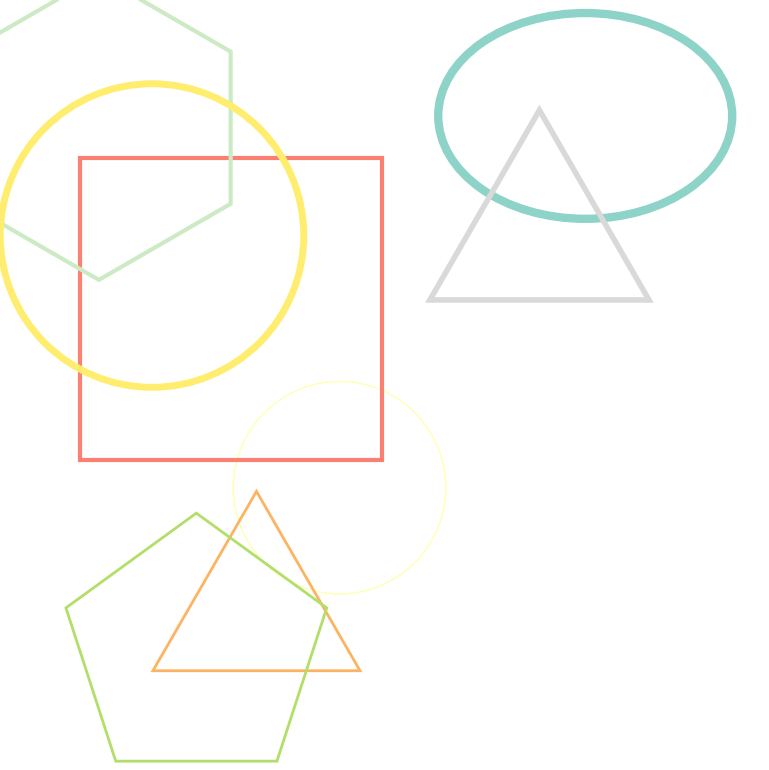[{"shape": "oval", "thickness": 3, "radius": 0.95, "center": [0.76, 0.849]}, {"shape": "circle", "thickness": 0.5, "radius": 0.69, "center": [0.441, 0.367]}, {"shape": "square", "thickness": 1.5, "radius": 0.98, "center": [0.3, 0.599]}, {"shape": "triangle", "thickness": 1, "radius": 0.78, "center": [0.333, 0.207]}, {"shape": "pentagon", "thickness": 1, "radius": 0.89, "center": [0.255, 0.156]}, {"shape": "triangle", "thickness": 2, "radius": 0.82, "center": [0.701, 0.693]}, {"shape": "hexagon", "thickness": 1.5, "radius": 0.99, "center": [0.128, 0.834]}, {"shape": "circle", "thickness": 2.5, "radius": 0.99, "center": [0.197, 0.694]}]